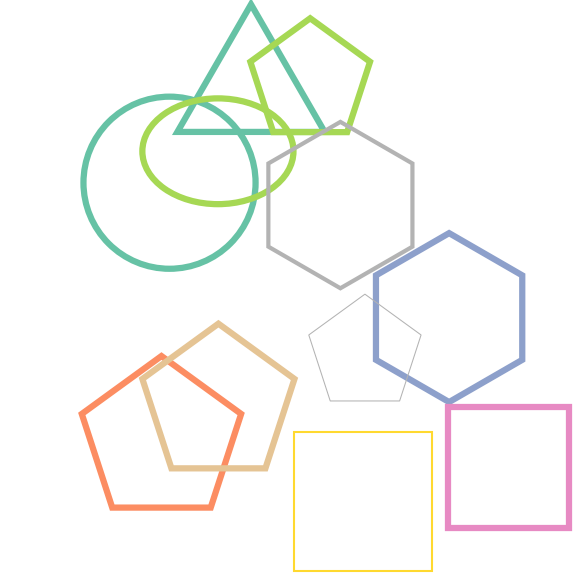[{"shape": "circle", "thickness": 3, "radius": 0.75, "center": [0.294, 0.683]}, {"shape": "triangle", "thickness": 3, "radius": 0.74, "center": [0.435, 0.844]}, {"shape": "pentagon", "thickness": 3, "radius": 0.73, "center": [0.28, 0.238]}, {"shape": "hexagon", "thickness": 3, "radius": 0.73, "center": [0.778, 0.449]}, {"shape": "square", "thickness": 3, "radius": 0.52, "center": [0.881, 0.19]}, {"shape": "oval", "thickness": 3, "radius": 0.65, "center": [0.377, 0.737]}, {"shape": "pentagon", "thickness": 3, "radius": 0.54, "center": [0.537, 0.858]}, {"shape": "square", "thickness": 1, "radius": 0.6, "center": [0.629, 0.131]}, {"shape": "pentagon", "thickness": 3, "radius": 0.69, "center": [0.378, 0.3]}, {"shape": "hexagon", "thickness": 2, "radius": 0.72, "center": [0.589, 0.644]}, {"shape": "pentagon", "thickness": 0.5, "radius": 0.51, "center": [0.632, 0.388]}]